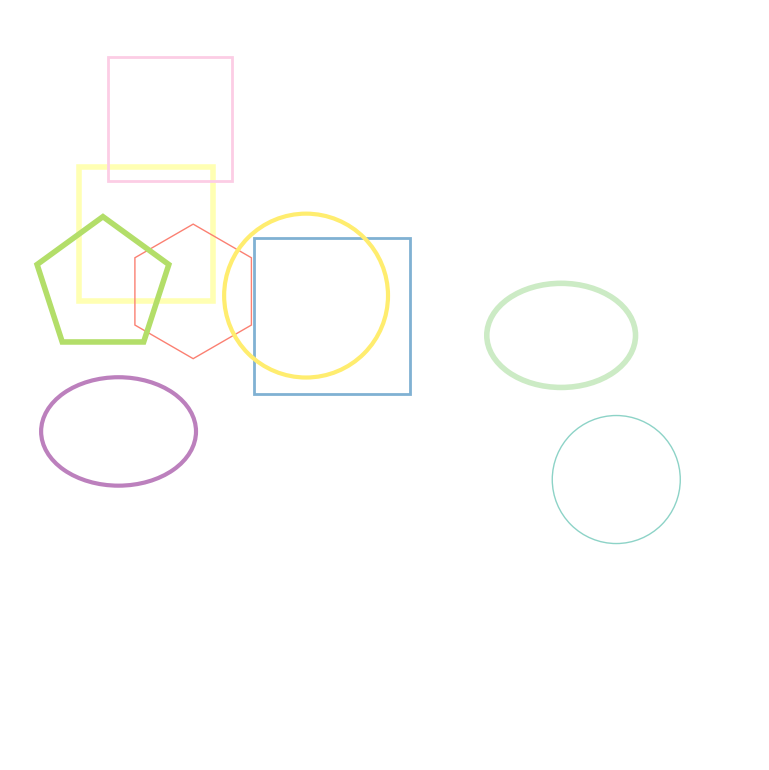[{"shape": "circle", "thickness": 0.5, "radius": 0.42, "center": [0.8, 0.377]}, {"shape": "square", "thickness": 2, "radius": 0.44, "center": [0.189, 0.696]}, {"shape": "hexagon", "thickness": 0.5, "radius": 0.44, "center": [0.251, 0.622]}, {"shape": "square", "thickness": 1, "radius": 0.51, "center": [0.431, 0.59]}, {"shape": "pentagon", "thickness": 2, "radius": 0.45, "center": [0.134, 0.629]}, {"shape": "square", "thickness": 1, "radius": 0.4, "center": [0.221, 0.845]}, {"shape": "oval", "thickness": 1.5, "radius": 0.5, "center": [0.154, 0.44]}, {"shape": "oval", "thickness": 2, "radius": 0.48, "center": [0.729, 0.564]}, {"shape": "circle", "thickness": 1.5, "radius": 0.53, "center": [0.398, 0.616]}]